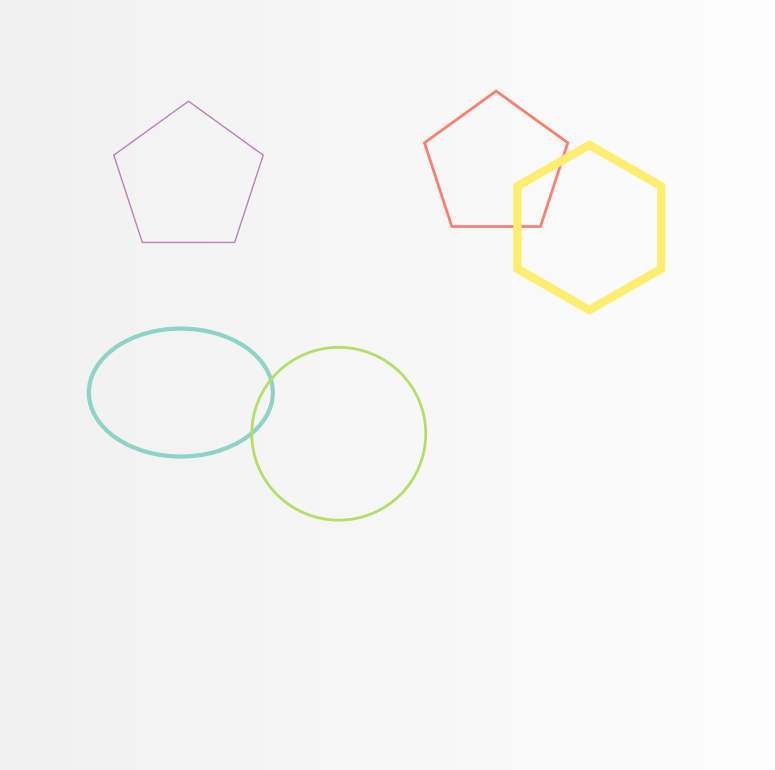[{"shape": "oval", "thickness": 1.5, "radius": 0.59, "center": [0.233, 0.49]}, {"shape": "pentagon", "thickness": 1, "radius": 0.49, "center": [0.64, 0.784]}, {"shape": "circle", "thickness": 1, "radius": 0.56, "center": [0.437, 0.437]}, {"shape": "pentagon", "thickness": 0.5, "radius": 0.51, "center": [0.243, 0.767]}, {"shape": "hexagon", "thickness": 3, "radius": 0.54, "center": [0.76, 0.705]}]